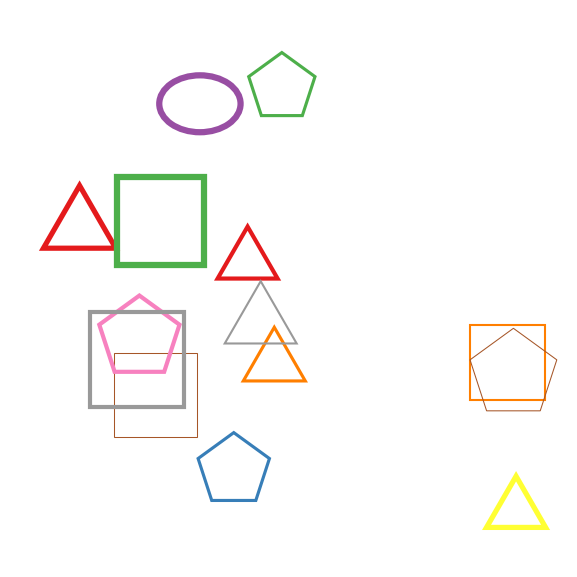[{"shape": "triangle", "thickness": 2.5, "radius": 0.36, "center": [0.138, 0.605]}, {"shape": "triangle", "thickness": 2, "radius": 0.3, "center": [0.429, 0.547]}, {"shape": "pentagon", "thickness": 1.5, "radius": 0.32, "center": [0.405, 0.185]}, {"shape": "pentagon", "thickness": 1.5, "radius": 0.3, "center": [0.488, 0.848]}, {"shape": "square", "thickness": 3, "radius": 0.38, "center": [0.278, 0.617]}, {"shape": "oval", "thickness": 3, "radius": 0.35, "center": [0.346, 0.819]}, {"shape": "triangle", "thickness": 1.5, "radius": 0.31, "center": [0.475, 0.37]}, {"shape": "square", "thickness": 1, "radius": 0.33, "center": [0.878, 0.371]}, {"shape": "triangle", "thickness": 2.5, "radius": 0.3, "center": [0.894, 0.115]}, {"shape": "square", "thickness": 0.5, "radius": 0.36, "center": [0.269, 0.315]}, {"shape": "pentagon", "thickness": 0.5, "radius": 0.39, "center": [0.889, 0.352]}, {"shape": "pentagon", "thickness": 2, "radius": 0.37, "center": [0.241, 0.414]}, {"shape": "triangle", "thickness": 1, "radius": 0.36, "center": [0.451, 0.44]}, {"shape": "square", "thickness": 2, "radius": 0.41, "center": [0.237, 0.377]}]